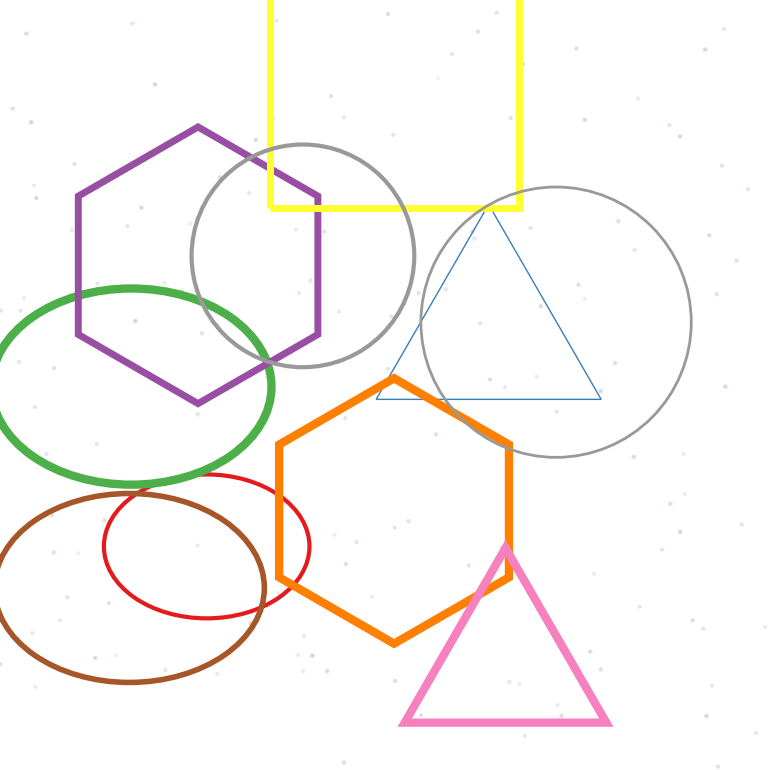[{"shape": "oval", "thickness": 1.5, "radius": 0.67, "center": [0.268, 0.29]}, {"shape": "triangle", "thickness": 0.5, "radius": 0.84, "center": [0.635, 0.566]}, {"shape": "oval", "thickness": 3, "radius": 0.91, "center": [0.171, 0.498]}, {"shape": "hexagon", "thickness": 2.5, "radius": 0.9, "center": [0.257, 0.655]}, {"shape": "hexagon", "thickness": 3, "radius": 0.86, "center": [0.512, 0.336]}, {"shape": "square", "thickness": 2.5, "radius": 0.81, "center": [0.513, 0.892]}, {"shape": "oval", "thickness": 2, "radius": 0.88, "center": [0.168, 0.236]}, {"shape": "triangle", "thickness": 3, "radius": 0.76, "center": [0.657, 0.137]}, {"shape": "circle", "thickness": 1.5, "radius": 0.72, "center": [0.393, 0.668]}, {"shape": "circle", "thickness": 1, "radius": 0.88, "center": [0.722, 0.582]}]